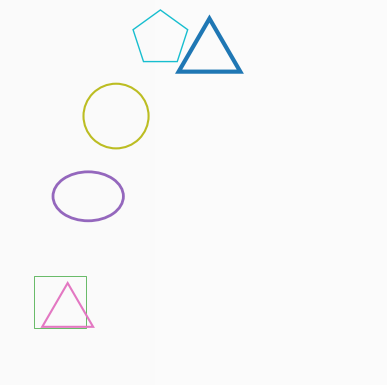[{"shape": "triangle", "thickness": 3, "radius": 0.46, "center": [0.541, 0.86]}, {"shape": "square", "thickness": 0.5, "radius": 0.34, "center": [0.155, 0.215]}, {"shape": "oval", "thickness": 2, "radius": 0.45, "center": [0.228, 0.49]}, {"shape": "triangle", "thickness": 1.5, "radius": 0.38, "center": [0.175, 0.189]}, {"shape": "circle", "thickness": 1.5, "radius": 0.42, "center": [0.299, 0.699]}, {"shape": "pentagon", "thickness": 1, "radius": 0.37, "center": [0.414, 0.9]}]